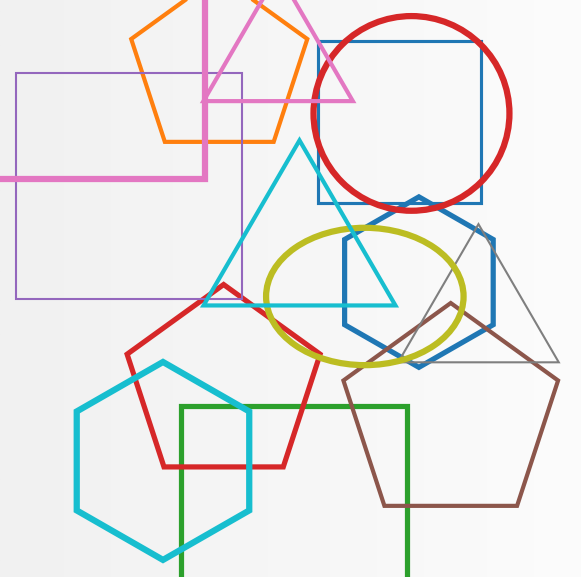[{"shape": "hexagon", "thickness": 2.5, "radius": 0.74, "center": [0.721, 0.511]}, {"shape": "square", "thickness": 1.5, "radius": 0.7, "center": [0.688, 0.787]}, {"shape": "pentagon", "thickness": 2, "radius": 0.8, "center": [0.377, 0.882]}, {"shape": "square", "thickness": 2.5, "radius": 0.97, "center": [0.506, 0.102]}, {"shape": "pentagon", "thickness": 2.5, "radius": 0.87, "center": [0.385, 0.332]}, {"shape": "circle", "thickness": 3, "radius": 0.84, "center": [0.708, 0.803]}, {"shape": "square", "thickness": 1, "radius": 0.97, "center": [0.222, 0.677]}, {"shape": "pentagon", "thickness": 2, "radius": 0.97, "center": [0.775, 0.28]}, {"shape": "square", "thickness": 3, "radius": 0.95, "center": [0.162, 0.879]}, {"shape": "triangle", "thickness": 2, "radius": 0.74, "center": [0.479, 0.898]}, {"shape": "triangle", "thickness": 1, "radius": 0.8, "center": [0.823, 0.452]}, {"shape": "oval", "thickness": 3, "radius": 0.85, "center": [0.628, 0.486]}, {"shape": "hexagon", "thickness": 3, "radius": 0.86, "center": [0.28, 0.201]}, {"shape": "triangle", "thickness": 2, "radius": 0.95, "center": [0.515, 0.566]}]